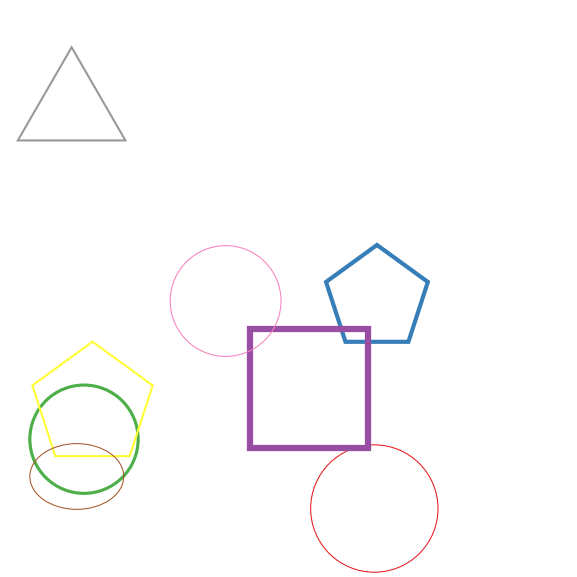[{"shape": "circle", "thickness": 0.5, "radius": 0.55, "center": [0.648, 0.119]}, {"shape": "pentagon", "thickness": 2, "radius": 0.46, "center": [0.653, 0.482]}, {"shape": "circle", "thickness": 1.5, "radius": 0.47, "center": [0.145, 0.239]}, {"shape": "square", "thickness": 3, "radius": 0.51, "center": [0.535, 0.326]}, {"shape": "pentagon", "thickness": 1, "radius": 0.55, "center": [0.16, 0.298]}, {"shape": "oval", "thickness": 0.5, "radius": 0.41, "center": [0.133, 0.174]}, {"shape": "circle", "thickness": 0.5, "radius": 0.48, "center": [0.391, 0.478]}, {"shape": "triangle", "thickness": 1, "radius": 0.54, "center": [0.124, 0.81]}]